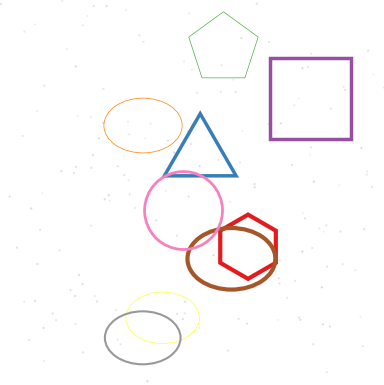[{"shape": "hexagon", "thickness": 3, "radius": 0.42, "center": [0.644, 0.359]}, {"shape": "triangle", "thickness": 2.5, "radius": 0.54, "center": [0.52, 0.597]}, {"shape": "pentagon", "thickness": 0.5, "radius": 0.47, "center": [0.58, 0.875]}, {"shape": "square", "thickness": 2.5, "radius": 0.53, "center": [0.806, 0.744]}, {"shape": "oval", "thickness": 0.5, "radius": 0.51, "center": [0.371, 0.674]}, {"shape": "oval", "thickness": 0.5, "radius": 0.48, "center": [0.422, 0.174]}, {"shape": "oval", "thickness": 3, "radius": 0.57, "center": [0.601, 0.328]}, {"shape": "circle", "thickness": 2, "radius": 0.51, "center": [0.477, 0.453]}, {"shape": "oval", "thickness": 1.5, "radius": 0.49, "center": [0.371, 0.123]}]